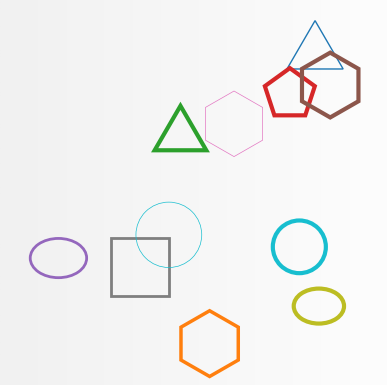[{"shape": "triangle", "thickness": 1, "radius": 0.42, "center": [0.813, 0.863]}, {"shape": "hexagon", "thickness": 2.5, "radius": 0.43, "center": [0.541, 0.108]}, {"shape": "triangle", "thickness": 3, "radius": 0.38, "center": [0.466, 0.648]}, {"shape": "pentagon", "thickness": 3, "radius": 0.34, "center": [0.748, 0.755]}, {"shape": "oval", "thickness": 2, "radius": 0.36, "center": [0.151, 0.33]}, {"shape": "hexagon", "thickness": 3, "radius": 0.42, "center": [0.852, 0.779]}, {"shape": "hexagon", "thickness": 0.5, "radius": 0.43, "center": [0.604, 0.678]}, {"shape": "square", "thickness": 2, "radius": 0.38, "center": [0.361, 0.307]}, {"shape": "oval", "thickness": 3, "radius": 0.32, "center": [0.823, 0.205]}, {"shape": "circle", "thickness": 3, "radius": 0.34, "center": [0.772, 0.359]}, {"shape": "circle", "thickness": 0.5, "radius": 0.42, "center": [0.436, 0.39]}]